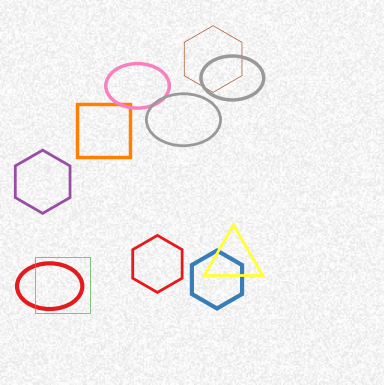[{"shape": "oval", "thickness": 3, "radius": 0.42, "center": [0.129, 0.257]}, {"shape": "hexagon", "thickness": 2, "radius": 0.37, "center": [0.409, 0.314]}, {"shape": "hexagon", "thickness": 3, "radius": 0.38, "center": [0.564, 0.274]}, {"shape": "square", "thickness": 0.5, "radius": 0.36, "center": [0.162, 0.261]}, {"shape": "hexagon", "thickness": 2, "radius": 0.41, "center": [0.111, 0.528]}, {"shape": "square", "thickness": 2.5, "radius": 0.35, "center": [0.269, 0.661]}, {"shape": "triangle", "thickness": 2, "radius": 0.44, "center": [0.607, 0.328]}, {"shape": "hexagon", "thickness": 0.5, "radius": 0.43, "center": [0.554, 0.847]}, {"shape": "oval", "thickness": 2.5, "radius": 0.41, "center": [0.357, 0.777]}, {"shape": "oval", "thickness": 2, "radius": 0.48, "center": [0.477, 0.689]}, {"shape": "oval", "thickness": 2.5, "radius": 0.41, "center": [0.603, 0.797]}]